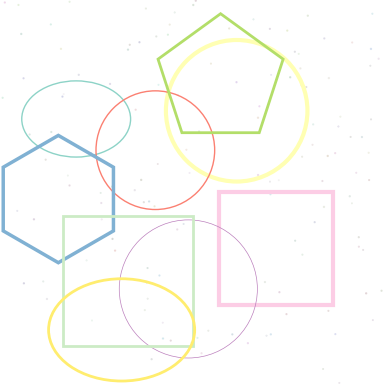[{"shape": "oval", "thickness": 1, "radius": 0.71, "center": [0.198, 0.691]}, {"shape": "circle", "thickness": 3, "radius": 0.92, "center": [0.615, 0.712]}, {"shape": "circle", "thickness": 1, "radius": 0.77, "center": [0.403, 0.61]}, {"shape": "hexagon", "thickness": 2.5, "radius": 0.83, "center": [0.152, 0.483]}, {"shape": "pentagon", "thickness": 2, "radius": 0.85, "center": [0.573, 0.794]}, {"shape": "square", "thickness": 3, "radius": 0.74, "center": [0.717, 0.355]}, {"shape": "circle", "thickness": 0.5, "radius": 0.9, "center": [0.489, 0.25]}, {"shape": "square", "thickness": 2, "radius": 0.84, "center": [0.332, 0.269]}, {"shape": "oval", "thickness": 2, "radius": 0.95, "center": [0.316, 0.143]}]